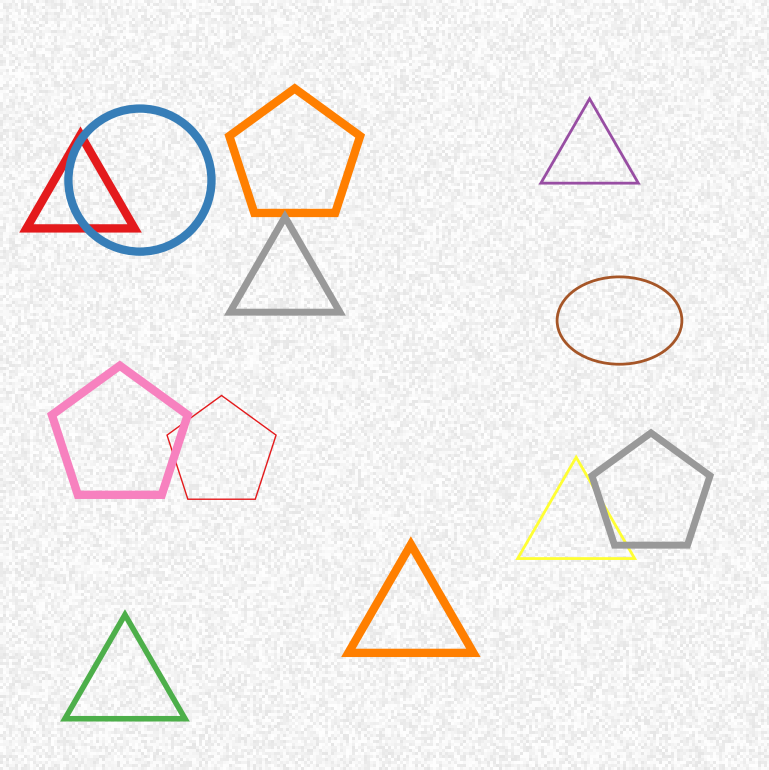[{"shape": "triangle", "thickness": 3, "radius": 0.41, "center": [0.105, 0.744]}, {"shape": "pentagon", "thickness": 0.5, "radius": 0.37, "center": [0.288, 0.412]}, {"shape": "circle", "thickness": 3, "radius": 0.46, "center": [0.182, 0.766]}, {"shape": "triangle", "thickness": 2, "radius": 0.45, "center": [0.162, 0.112]}, {"shape": "triangle", "thickness": 1, "radius": 0.37, "center": [0.766, 0.799]}, {"shape": "pentagon", "thickness": 3, "radius": 0.45, "center": [0.383, 0.796]}, {"shape": "triangle", "thickness": 3, "radius": 0.47, "center": [0.534, 0.199]}, {"shape": "triangle", "thickness": 1, "radius": 0.44, "center": [0.748, 0.318]}, {"shape": "oval", "thickness": 1, "radius": 0.41, "center": [0.805, 0.584]}, {"shape": "pentagon", "thickness": 3, "radius": 0.46, "center": [0.156, 0.432]}, {"shape": "triangle", "thickness": 2.5, "radius": 0.41, "center": [0.37, 0.636]}, {"shape": "pentagon", "thickness": 2.5, "radius": 0.4, "center": [0.845, 0.357]}]